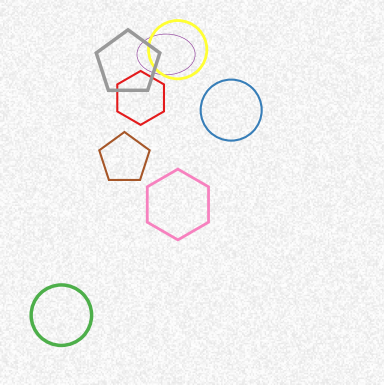[{"shape": "hexagon", "thickness": 1.5, "radius": 0.35, "center": [0.365, 0.746]}, {"shape": "circle", "thickness": 1.5, "radius": 0.4, "center": [0.6, 0.714]}, {"shape": "circle", "thickness": 2.5, "radius": 0.39, "center": [0.159, 0.181]}, {"shape": "oval", "thickness": 0.5, "radius": 0.38, "center": [0.431, 0.859]}, {"shape": "circle", "thickness": 2, "radius": 0.38, "center": [0.461, 0.871]}, {"shape": "pentagon", "thickness": 1.5, "radius": 0.34, "center": [0.323, 0.588]}, {"shape": "hexagon", "thickness": 2, "radius": 0.46, "center": [0.462, 0.469]}, {"shape": "pentagon", "thickness": 2.5, "radius": 0.43, "center": [0.333, 0.836]}]